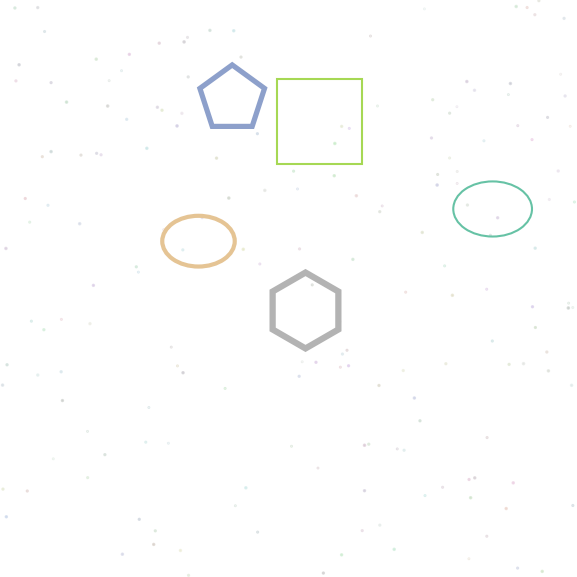[{"shape": "oval", "thickness": 1, "radius": 0.34, "center": [0.853, 0.637]}, {"shape": "pentagon", "thickness": 2.5, "radius": 0.29, "center": [0.402, 0.828]}, {"shape": "square", "thickness": 1, "radius": 0.37, "center": [0.553, 0.789]}, {"shape": "oval", "thickness": 2, "radius": 0.31, "center": [0.344, 0.582]}, {"shape": "hexagon", "thickness": 3, "radius": 0.33, "center": [0.529, 0.461]}]